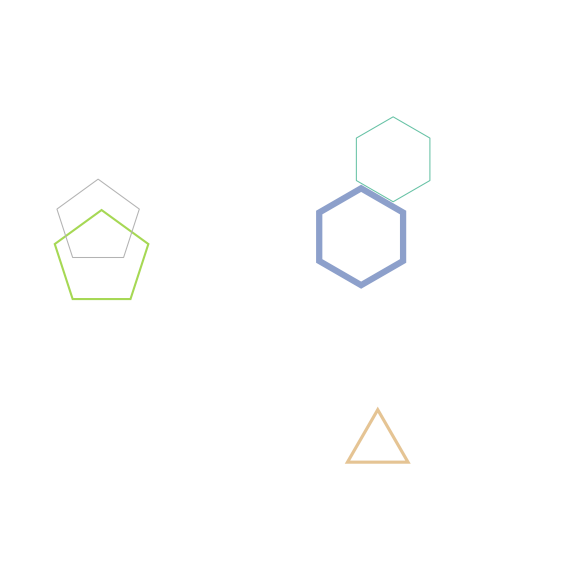[{"shape": "hexagon", "thickness": 0.5, "radius": 0.37, "center": [0.681, 0.723]}, {"shape": "hexagon", "thickness": 3, "radius": 0.42, "center": [0.625, 0.589]}, {"shape": "pentagon", "thickness": 1, "radius": 0.43, "center": [0.176, 0.55]}, {"shape": "triangle", "thickness": 1.5, "radius": 0.3, "center": [0.654, 0.229]}, {"shape": "pentagon", "thickness": 0.5, "radius": 0.37, "center": [0.17, 0.614]}]